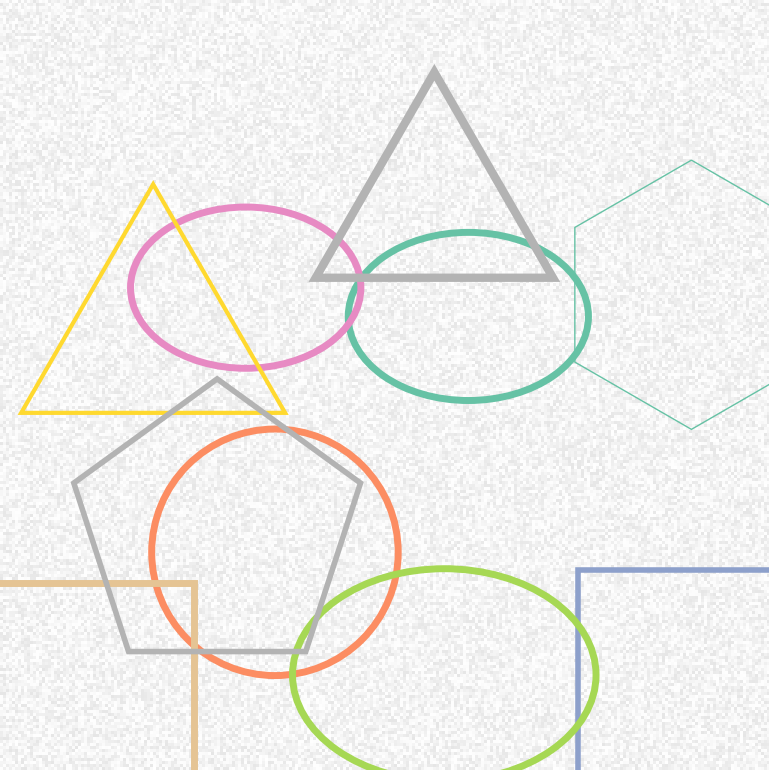[{"shape": "hexagon", "thickness": 0.5, "radius": 0.87, "center": [0.898, 0.617]}, {"shape": "oval", "thickness": 2.5, "radius": 0.78, "center": [0.608, 0.589]}, {"shape": "circle", "thickness": 2.5, "radius": 0.8, "center": [0.357, 0.283]}, {"shape": "square", "thickness": 2, "radius": 0.73, "center": [0.896, 0.114]}, {"shape": "oval", "thickness": 2.5, "radius": 0.75, "center": [0.319, 0.626]}, {"shape": "oval", "thickness": 2.5, "radius": 0.99, "center": [0.577, 0.123]}, {"shape": "triangle", "thickness": 1.5, "radius": 0.99, "center": [0.199, 0.563]}, {"shape": "square", "thickness": 2.5, "radius": 0.71, "center": [0.111, 0.102]}, {"shape": "triangle", "thickness": 3, "radius": 0.89, "center": [0.564, 0.728]}, {"shape": "pentagon", "thickness": 2, "radius": 0.98, "center": [0.282, 0.312]}]